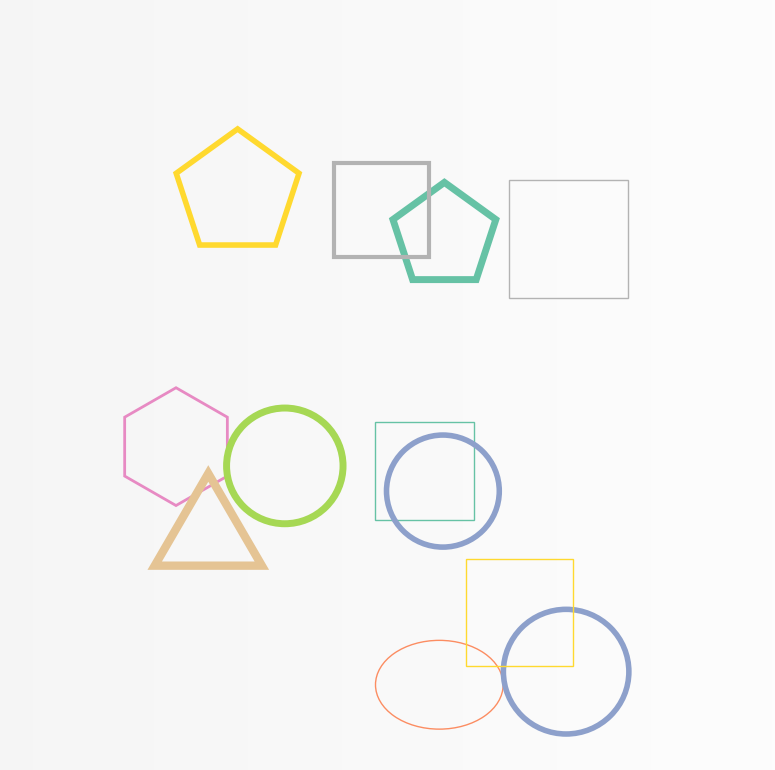[{"shape": "square", "thickness": 0.5, "radius": 0.32, "center": [0.548, 0.388]}, {"shape": "pentagon", "thickness": 2.5, "radius": 0.35, "center": [0.573, 0.693]}, {"shape": "oval", "thickness": 0.5, "radius": 0.41, "center": [0.567, 0.111]}, {"shape": "circle", "thickness": 2, "radius": 0.36, "center": [0.571, 0.362]}, {"shape": "circle", "thickness": 2, "radius": 0.4, "center": [0.73, 0.128]}, {"shape": "hexagon", "thickness": 1, "radius": 0.38, "center": [0.227, 0.42]}, {"shape": "circle", "thickness": 2.5, "radius": 0.38, "center": [0.367, 0.395]}, {"shape": "square", "thickness": 0.5, "radius": 0.35, "center": [0.67, 0.204]}, {"shape": "pentagon", "thickness": 2, "radius": 0.42, "center": [0.307, 0.749]}, {"shape": "triangle", "thickness": 3, "radius": 0.4, "center": [0.269, 0.305]}, {"shape": "square", "thickness": 0.5, "radius": 0.38, "center": [0.734, 0.69]}, {"shape": "square", "thickness": 1.5, "radius": 0.31, "center": [0.493, 0.727]}]